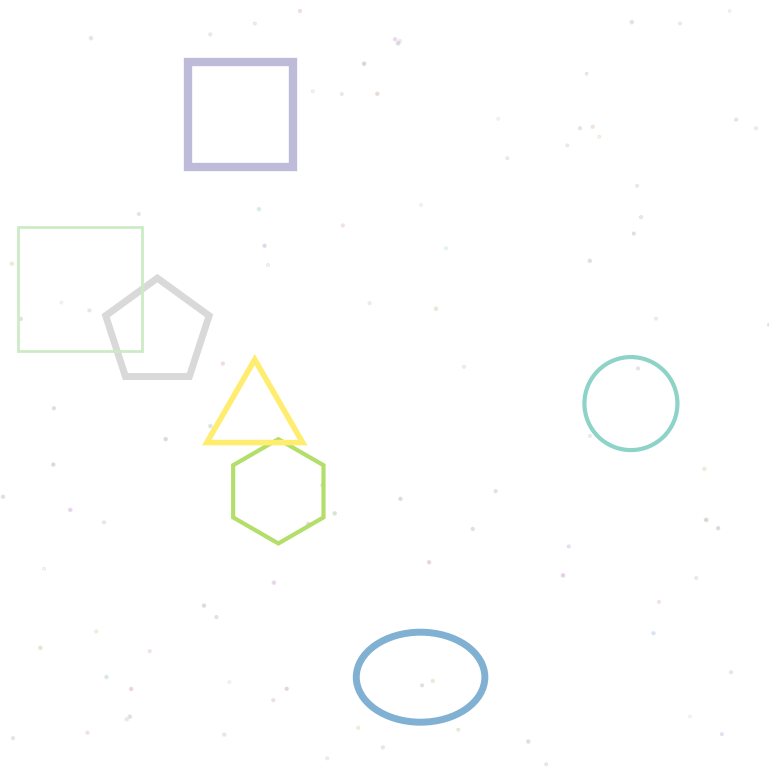[{"shape": "circle", "thickness": 1.5, "radius": 0.3, "center": [0.819, 0.476]}, {"shape": "square", "thickness": 3, "radius": 0.34, "center": [0.312, 0.851]}, {"shape": "oval", "thickness": 2.5, "radius": 0.42, "center": [0.546, 0.121]}, {"shape": "hexagon", "thickness": 1.5, "radius": 0.34, "center": [0.361, 0.362]}, {"shape": "pentagon", "thickness": 2.5, "radius": 0.35, "center": [0.204, 0.568]}, {"shape": "square", "thickness": 1, "radius": 0.4, "center": [0.104, 0.625]}, {"shape": "triangle", "thickness": 2, "radius": 0.36, "center": [0.331, 0.461]}]